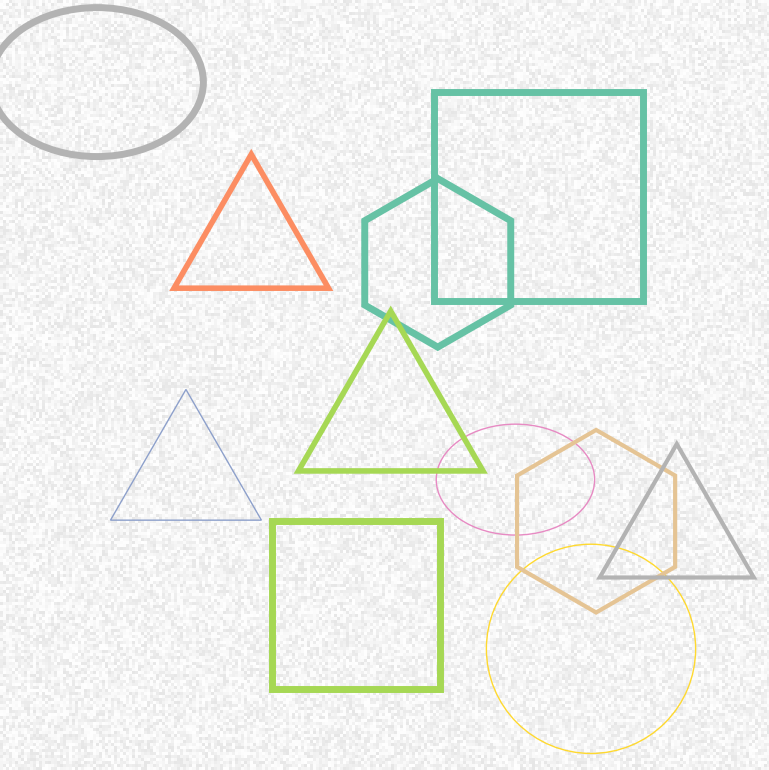[{"shape": "hexagon", "thickness": 2.5, "radius": 0.55, "center": [0.568, 0.659]}, {"shape": "square", "thickness": 2.5, "radius": 0.68, "center": [0.7, 0.744]}, {"shape": "triangle", "thickness": 2, "radius": 0.58, "center": [0.326, 0.684]}, {"shape": "triangle", "thickness": 0.5, "radius": 0.57, "center": [0.241, 0.381]}, {"shape": "oval", "thickness": 0.5, "radius": 0.51, "center": [0.669, 0.377]}, {"shape": "triangle", "thickness": 2, "radius": 0.69, "center": [0.507, 0.458]}, {"shape": "square", "thickness": 2.5, "radius": 0.55, "center": [0.462, 0.215]}, {"shape": "circle", "thickness": 0.5, "radius": 0.68, "center": [0.768, 0.157]}, {"shape": "hexagon", "thickness": 1.5, "radius": 0.59, "center": [0.774, 0.323]}, {"shape": "triangle", "thickness": 1.5, "radius": 0.58, "center": [0.879, 0.308]}, {"shape": "oval", "thickness": 2.5, "radius": 0.69, "center": [0.126, 0.893]}]